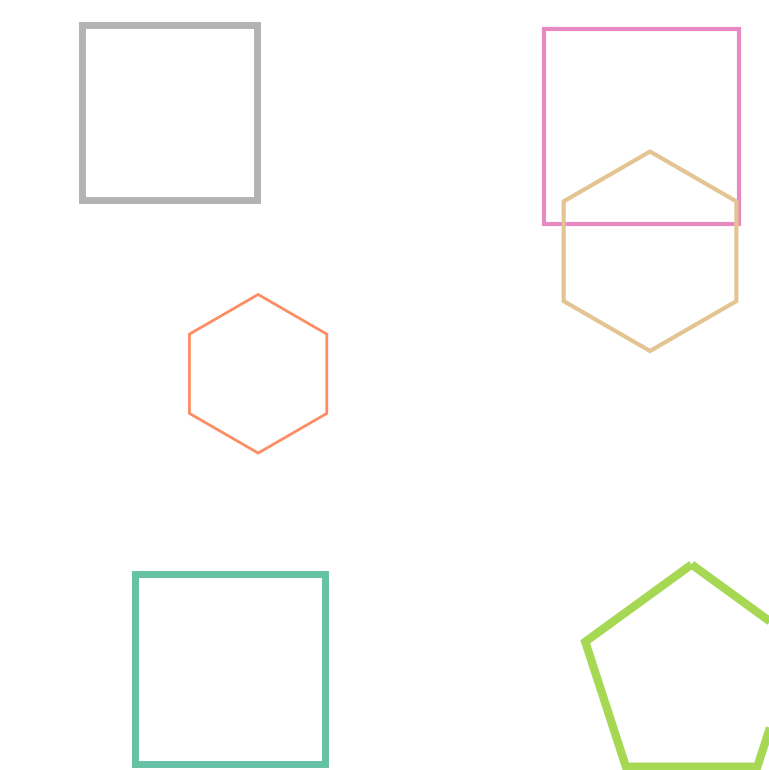[{"shape": "square", "thickness": 2.5, "radius": 0.62, "center": [0.299, 0.132]}, {"shape": "hexagon", "thickness": 1, "radius": 0.51, "center": [0.335, 0.515]}, {"shape": "square", "thickness": 1.5, "radius": 0.63, "center": [0.833, 0.836]}, {"shape": "pentagon", "thickness": 3, "radius": 0.73, "center": [0.898, 0.122]}, {"shape": "hexagon", "thickness": 1.5, "radius": 0.65, "center": [0.844, 0.674]}, {"shape": "square", "thickness": 2.5, "radius": 0.57, "center": [0.22, 0.854]}]